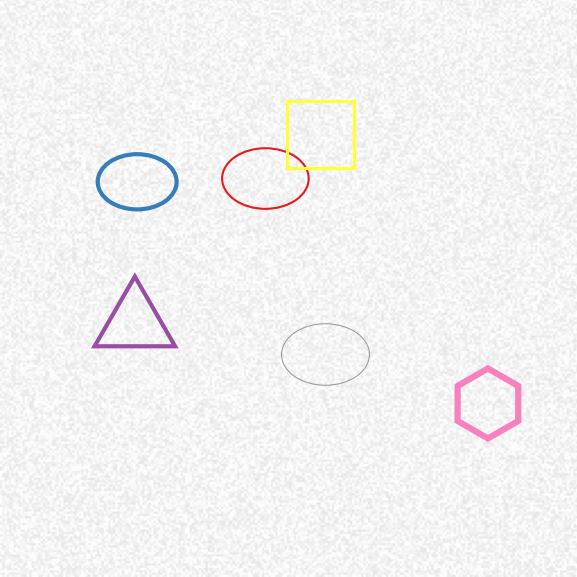[{"shape": "oval", "thickness": 1, "radius": 0.37, "center": [0.46, 0.69]}, {"shape": "oval", "thickness": 2, "radius": 0.34, "center": [0.238, 0.684]}, {"shape": "triangle", "thickness": 2, "radius": 0.4, "center": [0.233, 0.44]}, {"shape": "square", "thickness": 1.5, "radius": 0.29, "center": [0.555, 0.766]}, {"shape": "hexagon", "thickness": 3, "radius": 0.3, "center": [0.845, 0.3]}, {"shape": "oval", "thickness": 0.5, "radius": 0.38, "center": [0.564, 0.385]}]